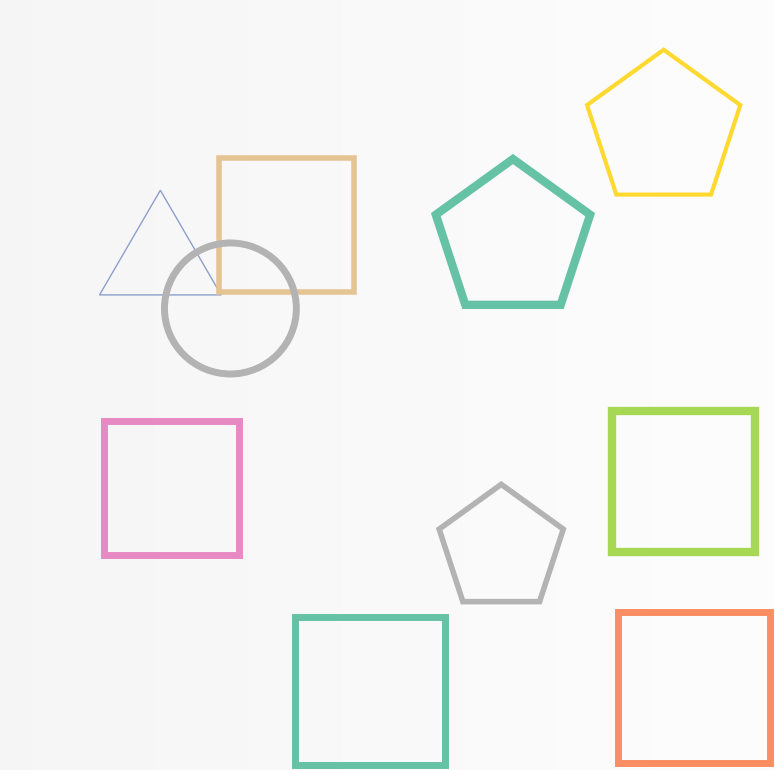[{"shape": "square", "thickness": 2.5, "radius": 0.48, "center": [0.477, 0.102]}, {"shape": "pentagon", "thickness": 3, "radius": 0.52, "center": [0.662, 0.689]}, {"shape": "square", "thickness": 2.5, "radius": 0.49, "center": [0.896, 0.107]}, {"shape": "triangle", "thickness": 0.5, "radius": 0.45, "center": [0.207, 0.662]}, {"shape": "square", "thickness": 2.5, "radius": 0.43, "center": [0.221, 0.366]}, {"shape": "square", "thickness": 3, "radius": 0.46, "center": [0.882, 0.375]}, {"shape": "pentagon", "thickness": 1.5, "radius": 0.52, "center": [0.856, 0.831]}, {"shape": "square", "thickness": 2, "radius": 0.43, "center": [0.369, 0.707]}, {"shape": "pentagon", "thickness": 2, "radius": 0.42, "center": [0.647, 0.287]}, {"shape": "circle", "thickness": 2.5, "radius": 0.43, "center": [0.297, 0.599]}]